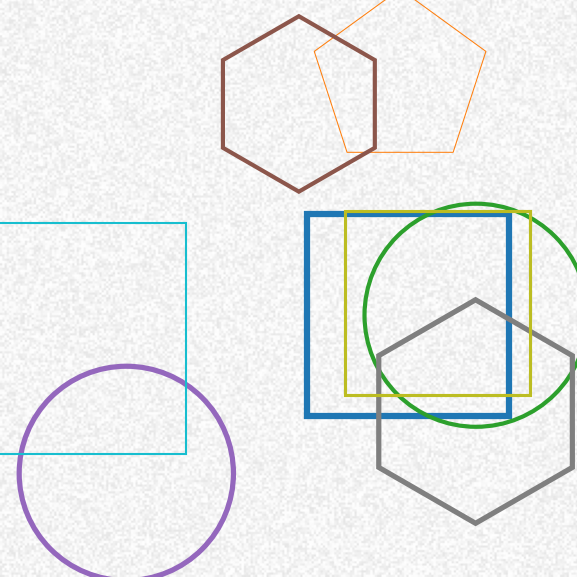[{"shape": "square", "thickness": 3, "radius": 0.88, "center": [0.707, 0.453]}, {"shape": "pentagon", "thickness": 0.5, "radius": 0.78, "center": [0.693, 0.862]}, {"shape": "circle", "thickness": 2, "radius": 0.97, "center": [0.824, 0.453]}, {"shape": "circle", "thickness": 2.5, "radius": 0.93, "center": [0.219, 0.179]}, {"shape": "hexagon", "thickness": 2, "radius": 0.76, "center": [0.518, 0.819]}, {"shape": "hexagon", "thickness": 2.5, "radius": 0.97, "center": [0.823, 0.287]}, {"shape": "square", "thickness": 1.5, "radius": 0.8, "center": [0.758, 0.475]}, {"shape": "square", "thickness": 1, "radius": 1.0, "center": [0.122, 0.413]}]